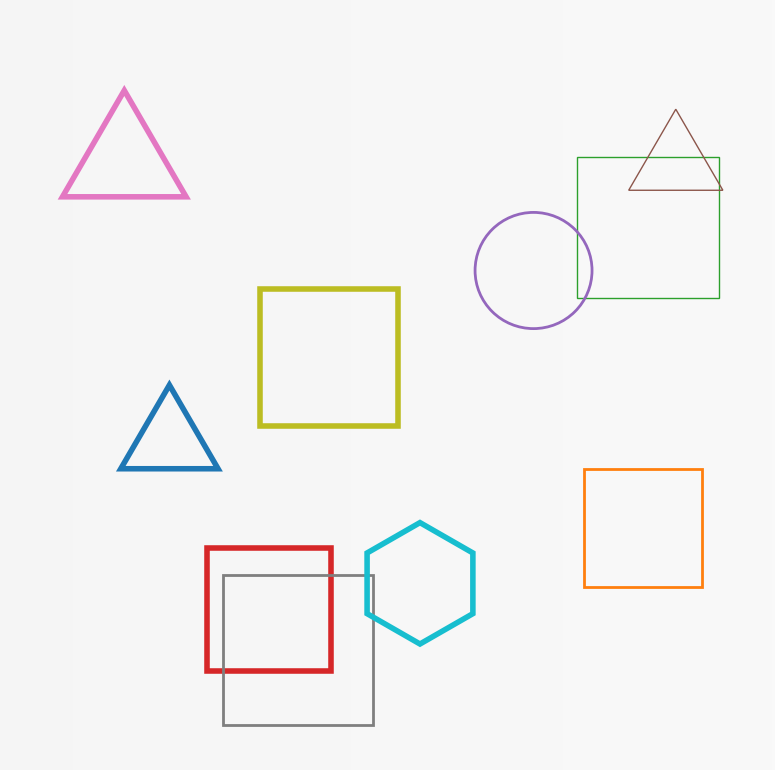[{"shape": "triangle", "thickness": 2, "radius": 0.36, "center": [0.219, 0.427]}, {"shape": "square", "thickness": 1, "radius": 0.38, "center": [0.83, 0.314]}, {"shape": "square", "thickness": 0.5, "radius": 0.46, "center": [0.836, 0.704]}, {"shape": "square", "thickness": 2, "radius": 0.4, "center": [0.347, 0.208]}, {"shape": "circle", "thickness": 1, "radius": 0.38, "center": [0.688, 0.649]}, {"shape": "triangle", "thickness": 0.5, "radius": 0.35, "center": [0.872, 0.788]}, {"shape": "triangle", "thickness": 2, "radius": 0.46, "center": [0.16, 0.79]}, {"shape": "square", "thickness": 1, "radius": 0.49, "center": [0.385, 0.156]}, {"shape": "square", "thickness": 2, "radius": 0.45, "center": [0.425, 0.535]}, {"shape": "hexagon", "thickness": 2, "radius": 0.39, "center": [0.542, 0.242]}]